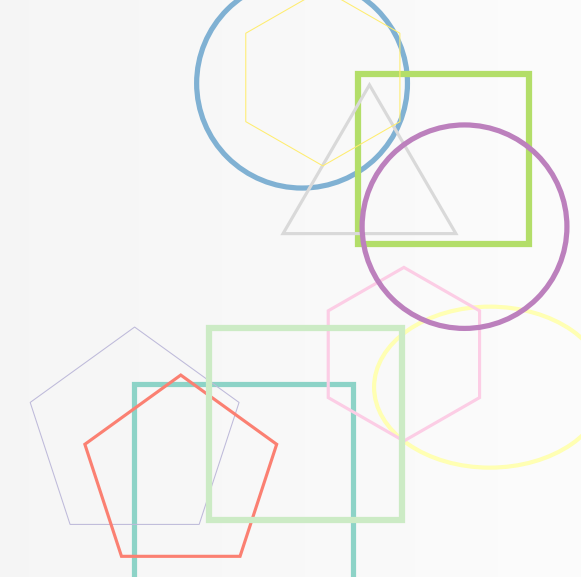[{"shape": "square", "thickness": 2.5, "radius": 0.94, "center": [0.419, 0.145]}, {"shape": "oval", "thickness": 2, "radius": 1.0, "center": [0.843, 0.329]}, {"shape": "pentagon", "thickness": 0.5, "radius": 0.94, "center": [0.232, 0.244]}, {"shape": "pentagon", "thickness": 1.5, "radius": 0.87, "center": [0.311, 0.176]}, {"shape": "circle", "thickness": 2.5, "radius": 0.91, "center": [0.52, 0.855]}, {"shape": "square", "thickness": 3, "radius": 0.74, "center": [0.764, 0.723]}, {"shape": "hexagon", "thickness": 1.5, "radius": 0.75, "center": [0.695, 0.386]}, {"shape": "triangle", "thickness": 1.5, "radius": 0.86, "center": [0.636, 0.68]}, {"shape": "circle", "thickness": 2.5, "radius": 0.88, "center": [0.799, 0.607]}, {"shape": "square", "thickness": 3, "radius": 0.83, "center": [0.526, 0.265]}, {"shape": "hexagon", "thickness": 0.5, "radius": 0.77, "center": [0.555, 0.865]}]